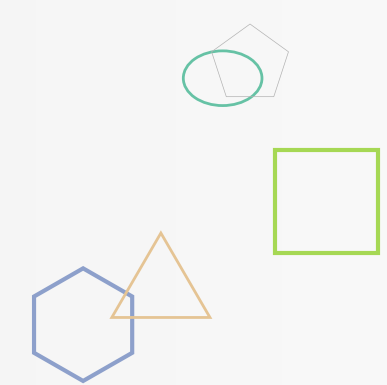[{"shape": "oval", "thickness": 2, "radius": 0.51, "center": [0.575, 0.797]}, {"shape": "hexagon", "thickness": 3, "radius": 0.73, "center": [0.214, 0.157]}, {"shape": "square", "thickness": 3, "radius": 0.67, "center": [0.842, 0.477]}, {"shape": "triangle", "thickness": 2, "radius": 0.73, "center": [0.415, 0.249]}, {"shape": "pentagon", "thickness": 0.5, "radius": 0.52, "center": [0.645, 0.833]}]